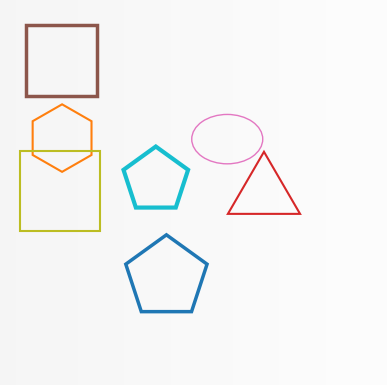[{"shape": "pentagon", "thickness": 2.5, "radius": 0.55, "center": [0.429, 0.28]}, {"shape": "hexagon", "thickness": 1.5, "radius": 0.44, "center": [0.16, 0.641]}, {"shape": "triangle", "thickness": 1.5, "radius": 0.54, "center": [0.681, 0.498]}, {"shape": "square", "thickness": 2.5, "radius": 0.46, "center": [0.159, 0.843]}, {"shape": "oval", "thickness": 1, "radius": 0.46, "center": [0.586, 0.639]}, {"shape": "square", "thickness": 1.5, "radius": 0.52, "center": [0.154, 0.504]}, {"shape": "pentagon", "thickness": 3, "radius": 0.44, "center": [0.402, 0.532]}]